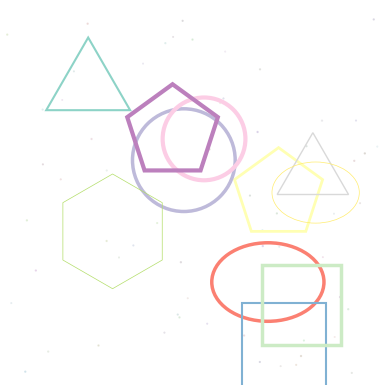[{"shape": "triangle", "thickness": 1.5, "radius": 0.63, "center": [0.229, 0.777]}, {"shape": "pentagon", "thickness": 2, "radius": 0.6, "center": [0.724, 0.496]}, {"shape": "circle", "thickness": 2.5, "radius": 0.67, "center": [0.477, 0.584]}, {"shape": "oval", "thickness": 2.5, "radius": 0.73, "center": [0.696, 0.267]}, {"shape": "square", "thickness": 1.5, "radius": 0.54, "center": [0.737, 0.105]}, {"shape": "hexagon", "thickness": 0.5, "radius": 0.74, "center": [0.292, 0.399]}, {"shape": "circle", "thickness": 3, "radius": 0.54, "center": [0.53, 0.639]}, {"shape": "triangle", "thickness": 1, "radius": 0.54, "center": [0.813, 0.548]}, {"shape": "pentagon", "thickness": 3, "radius": 0.62, "center": [0.448, 0.657]}, {"shape": "square", "thickness": 2.5, "radius": 0.52, "center": [0.783, 0.208]}, {"shape": "oval", "thickness": 0.5, "radius": 0.57, "center": [0.82, 0.5]}]